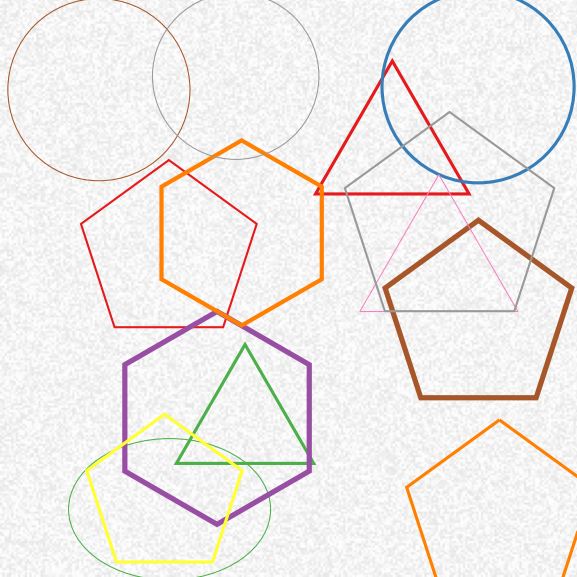[{"shape": "triangle", "thickness": 1.5, "radius": 0.77, "center": [0.679, 0.74]}, {"shape": "pentagon", "thickness": 1, "radius": 0.8, "center": [0.292, 0.562]}, {"shape": "circle", "thickness": 1.5, "radius": 0.83, "center": [0.828, 0.849]}, {"shape": "triangle", "thickness": 1.5, "radius": 0.69, "center": [0.424, 0.265]}, {"shape": "oval", "thickness": 0.5, "radius": 0.87, "center": [0.294, 0.117]}, {"shape": "hexagon", "thickness": 2.5, "radius": 0.92, "center": [0.376, 0.276]}, {"shape": "hexagon", "thickness": 2, "radius": 0.8, "center": [0.418, 0.596]}, {"shape": "pentagon", "thickness": 1.5, "radius": 0.84, "center": [0.865, 0.103]}, {"shape": "pentagon", "thickness": 1.5, "radius": 0.71, "center": [0.285, 0.14]}, {"shape": "pentagon", "thickness": 2.5, "radius": 0.85, "center": [0.828, 0.448]}, {"shape": "circle", "thickness": 0.5, "radius": 0.79, "center": [0.171, 0.844]}, {"shape": "triangle", "thickness": 0.5, "radius": 0.79, "center": [0.76, 0.539]}, {"shape": "pentagon", "thickness": 1, "radius": 0.95, "center": [0.778, 0.615]}, {"shape": "circle", "thickness": 0.5, "radius": 0.72, "center": [0.408, 0.867]}]